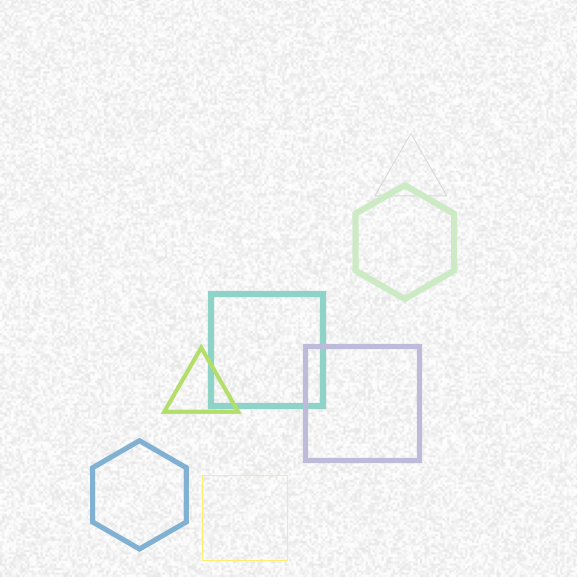[{"shape": "square", "thickness": 3, "radius": 0.48, "center": [0.463, 0.393]}, {"shape": "square", "thickness": 2.5, "radius": 0.49, "center": [0.627, 0.301]}, {"shape": "hexagon", "thickness": 2.5, "radius": 0.47, "center": [0.242, 0.142]}, {"shape": "triangle", "thickness": 2, "radius": 0.37, "center": [0.348, 0.323]}, {"shape": "triangle", "thickness": 0.5, "radius": 0.36, "center": [0.711, 0.696]}, {"shape": "hexagon", "thickness": 3, "radius": 0.49, "center": [0.701, 0.58]}, {"shape": "square", "thickness": 0.5, "radius": 0.37, "center": [0.424, 0.104]}]